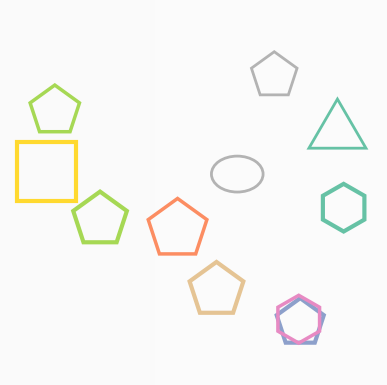[{"shape": "hexagon", "thickness": 3, "radius": 0.31, "center": [0.887, 0.461]}, {"shape": "triangle", "thickness": 2, "radius": 0.43, "center": [0.871, 0.658]}, {"shape": "pentagon", "thickness": 2.5, "radius": 0.4, "center": [0.458, 0.405]}, {"shape": "pentagon", "thickness": 3, "radius": 0.32, "center": [0.775, 0.162]}, {"shape": "hexagon", "thickness": 2.5, "radius": 0.31, "center": [0.771, 0.171]}, {"shape": "pentagon", "thickness": 2.5, "radius": 0.33, "center": [0.141, 0.712]}, {"shape": "pentagon", "thickness": 3, "radius": 0.36, "center": [0.258, 0.43]}, {"shape": "square", "thickness": 3, "radius": 0.38, "center": [0.121, 0.555]}, {"shape": "pentagon", "thickness": 3, "radius": 0.36, "center": [0.559, 0.247]}, {"shape": "pentagon", "thickness": 2, "radius": 0.31, "center": [0.708, 0.804]}, {"shape": "oval", "thickness": 2, "radius": 0.33, "center": [0.612, 0.548]}]